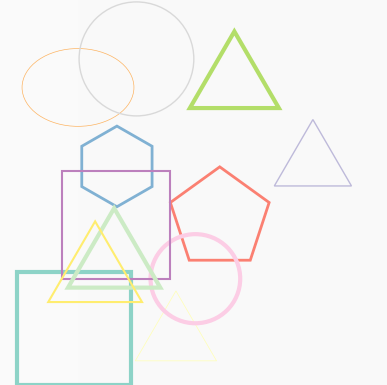[{"shape": "square", "thickness": 3, "radius": 0.74, "center": [0.19, 0.146]}, {"shape": "triangle", "thickness": 0.5, "radius": 0.61, "center": [0.454, 0.123]}, {"shape": "triangle", "thickness": 1, "radius": 0.57, "center": [0.807, 0.574]}, {"shape": "pentagon", "thickness": 2, "radius": 0.67, "center": [0.567, 0.433]}, {"shape": "hexagon", "thickness": 2, "radius": 0.52, "center": [0.302, 0.568]}, {"shape": "oval", "thickness": 0.5, "radius": 0.72, "center": [0.201, 0.773]}, {"shape": "triangle", "thickness": 3, "radius": 0.66, "center": [0.605, 0.786]}, {"shape": "circle", "thickness": 3, "radius": 0.58, "center": [0.504, 0.276]}, {"shape": "circle", "thickness": 1, "radius": 0.74, "center": [0.352, 0.847]}, {"shape": "square", "thickness": 1.5, "radius": 0.7, "center": [0.299, 0.417]}, {"shape": "triangle", "thickness": 3, "radius": 0.69, "center": [0.295, 0.322]}, {"shape": "triangle", "thickness": 1.5, "radius": 0.7, "center": [0.245, 0.285]}]